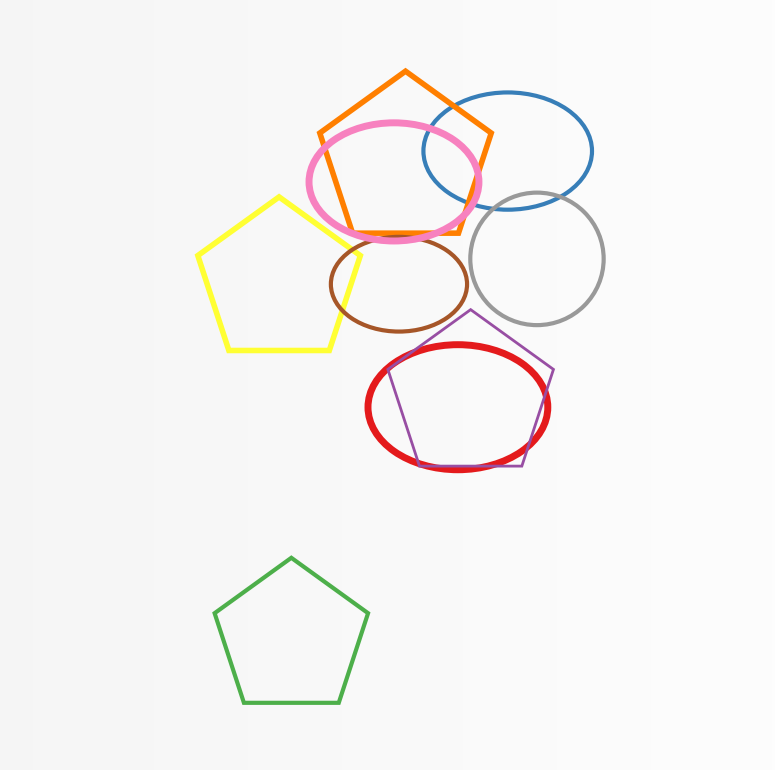[{"shape": "oval", "thickness": 2.5, "radius": 0.58, "center": [0.591, 0.471]}, {"shape": "oval", "thickness": 1.5, "radius": 0.54, "center": [0.655, 0.804]}, {"shape": "pentagon", "thickness": 1.5, "radius": 0.52, "center": [0.376, 0.171]}, {"shape": "pentagon", "thickness": 1, "radius": 0.56, "center": [0.607, 0.486]}, {"shape": "pentagon", "thickness": 2, "radius": 0.58, "center": [0.523, 0.791]}, {"shape": "pentagon", "thickness": 2, "radius": 0.55, "center": [0.36, 0.634]}, {"shape": "oval", "thickness": 1.5, "radius": 0.44, "center": [0.515, 0.631]}, {"shape": "oval", "thickness": 2.5, "radius": 0.55, "center": [0.508, 0.764]}, {"shape": "circle", "thickness": 1.5, "radius": 0.43, "center": [0.693, 0.664]}]